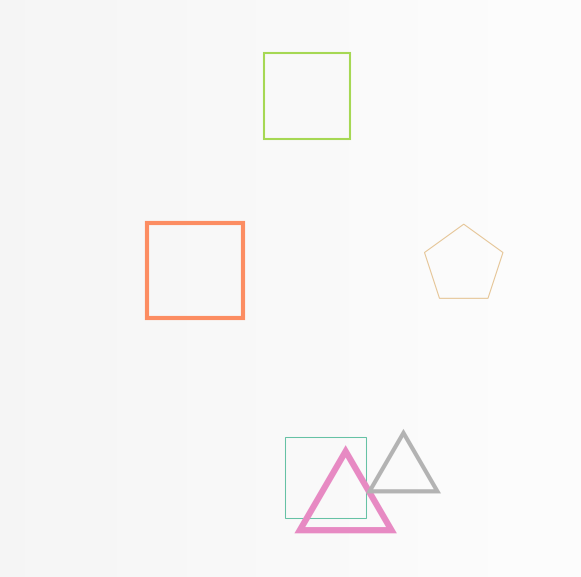[{"shape": "square", "thickness": 0.5, "radius": 0.35, "center": [0.56, 0.173]}, {"shape": "square", "thickness": 2, "radius": 0.41, "center": [0.335, 0.531]}, {"shape": "triangle", "thickness": 3, "radius": 0.46, "center": [0.595, 0.127]}, {"shape": "square", "thickness": 1, "radius": 0.37, "center": [0.528, 0.833]}, {"shape": "pentagon", "thickness": 0.5, "radius": 0.35, "center": [0.798, 0.54]}, {"shape": "triangle", "thickness": 2, "radius": 0.34, "center": [0.694, 0.182]}]